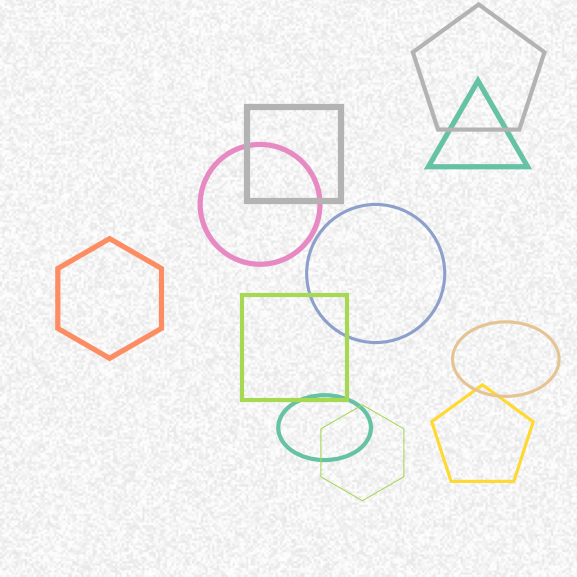[{"shape": "oval", "thickness": 2, "radius": 0.4, "center": [0.562, 0.259]}, {"shape": "triangle", "thickness": 2.5, "radius": 0.5, "center": [0.828, 0.76]}, {"shape": "hexagon", "thickness": 2.5, "radius": 0.52, "center": [0.19, 0.482]}, {"shape": "circle", "thickness": 1.5, "radius": 0.6, "center": [0.651, 0.526]}, {"shape": "circle", "thickness": 2.5, "radius": 0.52, "center": [0.45, 0.645]}, {"shape": "square", "thickness": 2, "radius": 0.46, "center": [0.51, 0.397]}, {"shape": "hexagon", "thickness": 0.5, "radius": 0.41, "center": [0.627, 0.215]}, {"shape": "pentagon", "thickness": 1.5, "radius": 0.46, "center": [0.835, 0.24]}, {"shape": "oval", "thickness": 1.5, "radius": 0.46, "center": [0.876, 0.377]}, {"shape": "square", "thickness": 3, "radius": 0.41, "center": [0.509, 0.732]}, {"shape": "pentagon", "thickness": 2, "radius": 0.6, "center": [0.829, 0.872]}]